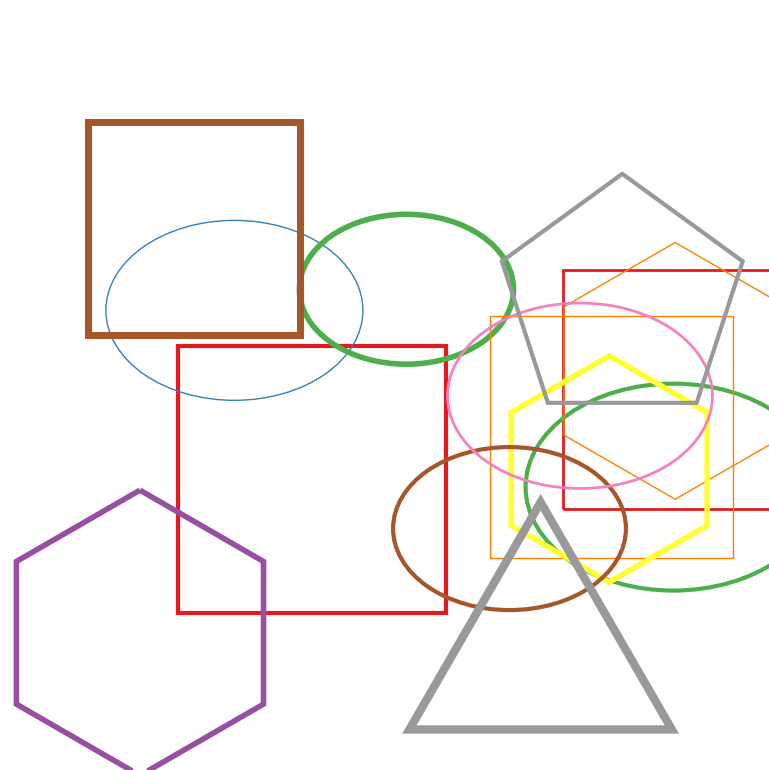[{"shape": "square", "thickness": 1, "radius": 0.78, "center": [0.887, 0.494]}, {"shape": "square", "thickness": 1.5, "radius": 0.87, "center": [0.405, 0.377]}, {"shape": "oval", "thickness": 0.5, "radius": 0.83, "center": [0.304, 0.597]}, {"shape": "oval", "thickness": 2, "radius": 0.7, "center": [0.528, 0.624]}, {"shape": "oval", "thickness": 1.5, "radius": 0.96, "center": [0.875, 0.367]}, {"shape": "hexagon", "thickness": 2, "radius": 0.93, "center": [0.182, 0.178]}, {"shape": "square", "thickness": 0.5, "radius": 0.79, "center": [0.794, 0.433]}, {"shape": "hexagon", "thickness": 0.5, "radius": 0.83, "center": [0.877, 0.518]}, {"shape": "hexagon", "thickness": 2, "radius": 0.73, "center": [0.791, 0.391]}, {"shape": "square", "thickness": 2.5, "radius": 0.69, "center": [0.252, 0.703]}, {"shape": "oval", "thickness": 1.5, "radius": 0.76, "center": [0.662, 0.314]}, {"shape": "oval", "thickness": 1, "radius": 0.86, "center": [0.753, 0.486]}, {"shape": "pentagon", "thickness": 1.5, "radius": 0.82, "center": [0.808, 0.61]}, {"shape": "triangle", "thickness": 3, "radius": 0.98, "center": [0.702, 0.151]}]